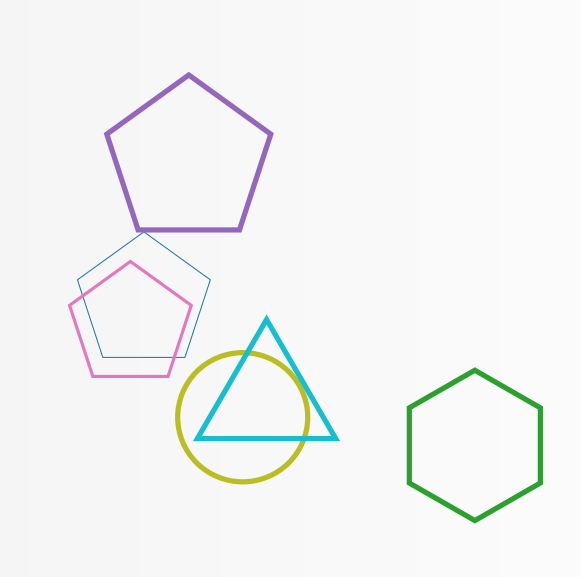[{"shape": "pentagon", "thickness": 0.5, "radius": 0.6, "center": [0.248, 0.477]}, {"shape": "hexagon", "thickness": 2.5, "radius": 0.65, "center": [0.817, 0.228]}, {"shape": "pentagon", "thickness": 2.5, "radius": 0.74, "center": [0.325, 0.721]}, {"shape": "pentagon", "thickness": 1.5, "radius": 0.55, "center": [0.224, 0.436]}, {"shape": "circle", "thickness": 2.5, "radius": 0.56, "center": [0.418, 0.277]}, {"shape": "triangle", "thickness": 2.5, "radius": 0.69, "center": [0.459, 0.308]}]